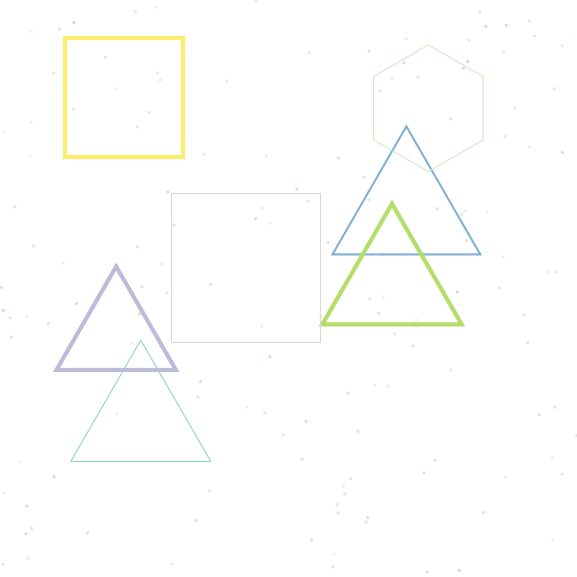[{"shape": "triangle", "thickness": 0.5, "radius": 0.7, "center": [0.244, 0.27]}, {"shape": "triangle", "thickness": 2, "radius": 0.6, "center": [0.201, 0.418]}, {"shape": "triangle", "thickness": 1, "radius": 0.74, "center": [0.704, 0.632]}, {"shape": "triangle", "thickness": 2, "radius": 0.7, "center": [0.679, 0.507]}, {"shape": "square", "thickness": 0.5, "radius": 0.65, "center": [0.425, 0.536]}, {"shape": "hexagon", "thickness": 0.5, "radius": 0.55, "center": [0.742, 0.812]}, {"shape": "square", "thickness": 2, "radius": 0.51, "center": [0.215, 0.83]}]